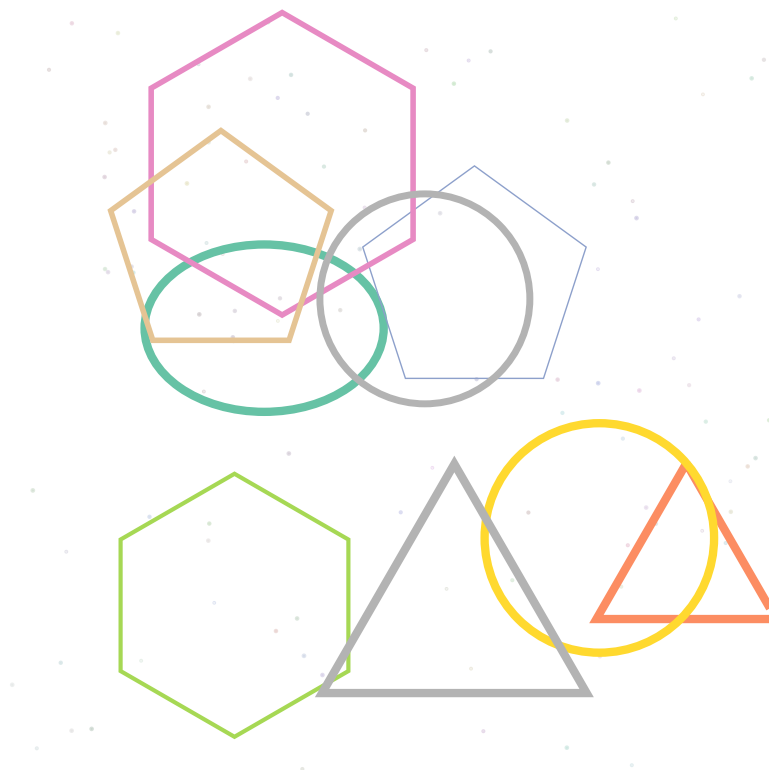[{"shape": "oval", "thickness": 3, "radius": 0.78, "center": [0.343, 0.574]}, {"shape": "triangle", "thickness": 3, "radius": 0.67, "center": [0.891, 0.263]}, {"shape": "pentagon", "thickness": 0.5, "radius": 0.76, "center": [0.616, 0.632]}, {"shape": "hexagon", "thickness": 2, "radius": 0.98, "center": [0.366, 0.787]}, {"shape": "hexagon", "thickness": 1.5, "radius": 0.85, "center": [0.305, 0.214]}, {"shape": "circle", "thickness": 3, "radius": 0.75, "center": [0.778, 0.301]}, {"shape": "pentagon", "thickness": 2, "radius": 0.75, "center": [0.287, 0.68]}, {"shape": "circle", "thickness": 2.5, "radius": 0.68, "center": [0.552, 0.612]}, {"shape": "triangle", "thickness": 3, "radius": 0.99, "center": [0.59, 0.199]}]